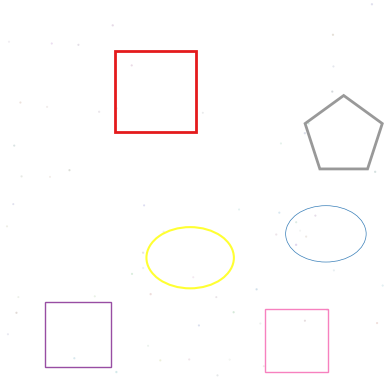[{"shape": "square", "thickness": 2, "radius": 0.53, "center": [0.404, 0.762]}, {"shape": "oval", "thickness": 0.5, "radius": 0.52, "center": [0.846, 0.393]}, {"shape": "square", "thickness": 1, "radius": 0.42, "center": [0.203, 0.132]}, {"shape": "oval", "thickness": 1.5, "radius": 0.57, "center": [0.494, 0.331]}, {"shape": "square", "thickness": 1, "radius": 0.41, "center": [0.77, 0.115]}, {"shape": "pentagon", "thickness": 2, "radius": 0.53, "center": [0.893, 0.647]}]